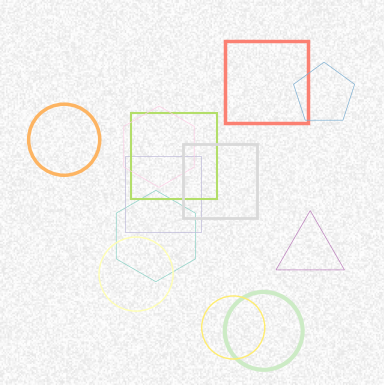[{"shape": "hexagon", "thickness": 0.5, "radius": 0.59, "center": [0.405, 0.387]}, {"shape": "circle", "thickness": 1, "radius": 0.48, "center": [0.353, 0.288]}, {"shape": "square", "thickness": 0.5, "radius": 0.49, "center": [0.423, 0.495]}, {"shape": "square", "thickness": 2.5, "radius": 0.53, "center": [0.692, 0.787]}, {"shape": "pentagon", "thickness": 0.5, "radius": 0.42, "center": [0.842, 0.755]}, {"shape": "circle", "thickness": 2.5, "radius": 0.46, "center": [0.167, 0.637]}, {"shape": "square", "thickness": 1.5, "radius": 0.56, "center": [0.451, 0.595]}, {"shape": "hexagon", "thickness": 0.5, "radius": 0.53, "center": [0.413, 0.619]}, {"shape": "square", "thickness": 2, "radius": 0.48, "center": [0.571, 0.531]}, {"shape": "triangle", "thickness": 0.5, "radius": 0.51, "center": [0.806, 0.35]}, {"shape": "circle", "thickness": 3, "radius": 0.51, "center": [0.685, 0.141]}, {"shape": "circle", "thickness": 1, "radius": 0.41, "center": [0.606, 0.149]}]